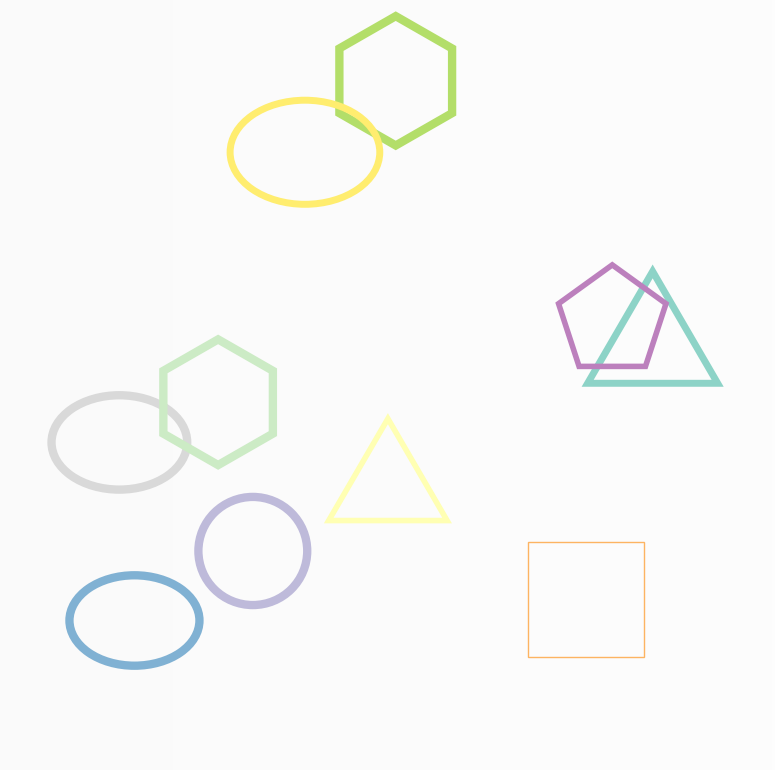[{"shape": "triangle", "thickness": 2.5, "radius": 0.48, "center": [0.842, 0.551]}, {"shape": "triangle", "thickness": 2, "radius": 0.44, "center": [0.501, 0.368]}, {"shape": "circle", "thickness": 3, "radius": 0.35, "center": [0.326, 0.284]}, {"shape": "oval", "thickness": 3, "radius": 0.42, "center": [0.173, 0.194]}, {"shape": "square", "thickness": 0.5, "radius": 0.37, "center": [0.756, 0.221]}, {"shape": "hexagon", "thickness": 3, "radius": 0.42, "center": [0.511, 0.895]}, {"shape": "oval", "thickness": 3, "radius": 0.44, "center": [0.154, 0.425]}, {"shape": "pentagon", "thickness": 2, "radius": 0.36, "center": [0.79, 0.583]}, {"shape": "hexagon", "thickness": 3, "radius": 0.41, "center": [0.281, 0.478]}, {"shape": "oval", "thickness": 2.5, "radius": 0.48, "center": [0.393, 0.802]}]